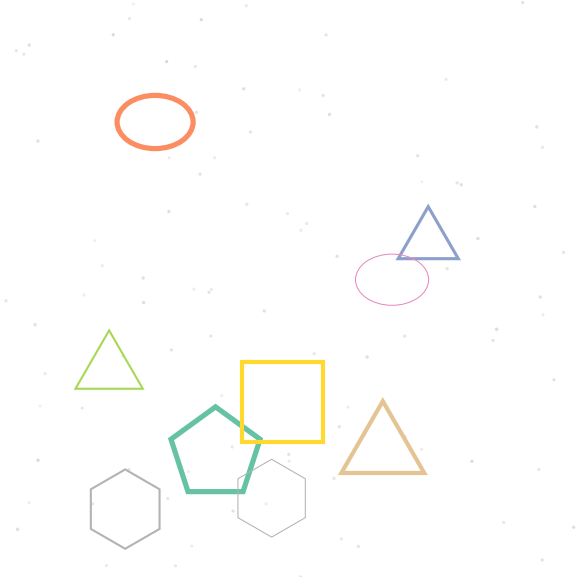[{"shape": "pentagon", "thickness": 2.5, "radius": 0.41, "center": [0.373, 0.213]}, {"shape": "oval", "thickness": 2.5, "radius": 0.33, "center": [0.269, 0.788]}, {"shape": "triangle", "thickness": 1.5, "radius": 0.3, "center": [0.742, 0.581]}, {"shape": "oval", "thickness": 0.5, "radius": 0.32, "center": [0.679, 0.515]}, {"shape": "triangle", "thickness": 1, "radius": 0.34, "center": [0.189, 0.36]}, {"shape": "square", "thickness": 2, "radius": 0.35, "center": [0.489, 0.303]}, {"shape": "triangle", "thickness": 2, "radius": 0.41, "center": [0.663, 0.222]}, {"shape": "hexagon", "thickness": 1, "radius": 0.34, "center": [0.217, 0.118]}, {"shape": "hexagon", "thickness": 0.5, "radius": 0.34, "center": [0.47, 0.136]}]